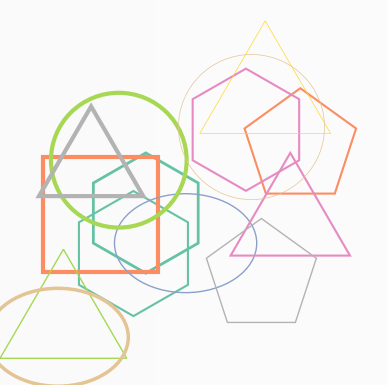[{"shape": "hexagon", "thickness": 2, "radius": 0.78, "center": [0.376, 0.447]}, {"shape": "hexagon", "thickness": 1.5, "radius": 0.81, "center": [0.344, 0.341]}, {"shape": "square", "thickness": 3, "radius": 0.74, "center": [0.259, 0.442]}, {"shape": "pentagon", "thickness": 1.5, "radius": 0.76, "center": [0.775, 0.62]}, {"shape": "oval", "thickness": 1, "radius": 0.92, "center": [0.479, 0.368]}, {"shape": "hexagon", "thickness": 1.5, "radius": 0.79, "center": [0.635, 0.663]}, {"shape": "triangle", "thickness": 1.5, "radius": 0.89, "center": [0.749, 0.425]}, {"shape": "triangle", "thickness": 1, "radius": 0.94, "center": [0.164, 0.164]}, {"shape": "circle", "thickness": 3, "radius": 0.88, "center": [0.307, 0.584]}, {"shape": "triangle", "thickness": 0.5, "radius": 0.97, "center": [0.684, 0.751]}, {"shape": "circle", "thickness": 0.5, "radius": 0.94, "center": [0.649, 0.67]}, {"shape": "oval", "thickness": 2.5, "radius": 0.91, "center": [0.149, 0.124]}, {"shape": "pentagon", "thickness": 1, "radius": 0.75, "center": [0.675, 0.283]}, {"shape": "triangle", "thickness": 3, "radius": 0.78, "center": [0.235, 0.568]}]